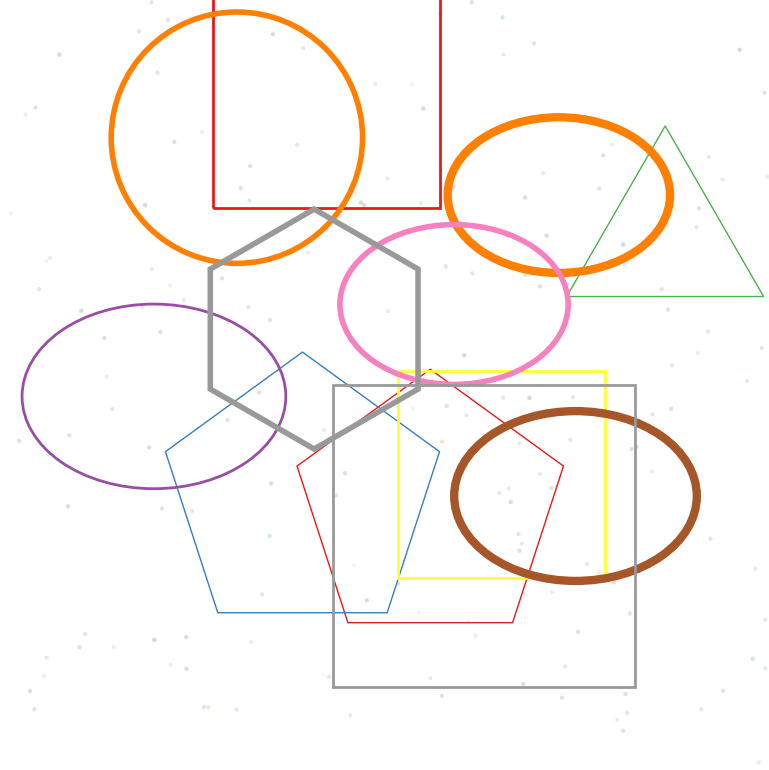[{"shape": "pentagon", "thickness": 0.5, "radius": 0.91, "center": [0.559, 0.338]}, {"shape": "square", "thickness": 1, "radius": 0.74, "center": [0.424, 0.878]}, {"shape": "pentagon", "thickness": 0.5, "radius": 0.94, "center": [0.393, 0.356]}, {"shape": "triangle", "thickness": 0.5, "radius": 0.74, "center": [0.864, 0.689]}, {"shape": "oval", "thickness": 1, "radius": 0.86, "center": [0.2, 0.485]}, {"shape": "oval", "thickness": 3, "radius": 0.72, "center": [0.726, 0.747]}, {"shape": "circle", "thickness": 2, "radius": 0.82, "center": [0.308, 0.821]}, {"shape": "square", "thickness": 1, "radius": 0.67, "center": [0.651, 0.384]}, {"shape": "oval", "thickness": 3, "radius": 0.79, "center": [0.747, 0.356]}, {"shape": "oval", "thickness": 2, "radius": 0.74, "center": [0.59, 0.605]}, {"shape": "hexagon", "thickness": 2, "radius": 0.78, "center": [0.408, 0.573]}, {"shape": "square", "thickness": 1, "radius": 0.98, "center": [0.628, 0.304]}]